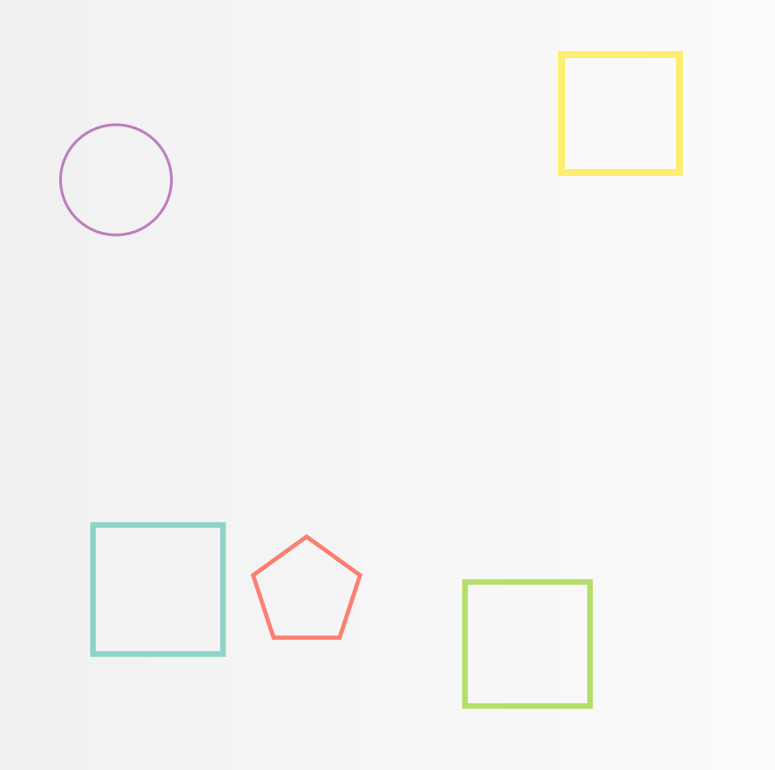[{"shape": "square", "thickness": 2, "radius": 0.42, "center": [0.204, 0.234]}, {"shape": "pentagon", "thickness": 1.5, "radius": 0.36, "center": [0.396, 0.231]}, {"shape": "square", "thickness": 2, "radius": 0.4, "center": [0.681, 0.164]}, {"shape": "circle", "thickness": 1, "radius": 0.36, "center": [0.15, 0.766]}, {"shape": "square", "thickness": 2.5, "radius": 0.38, "center": [0.801, 0.853]}]